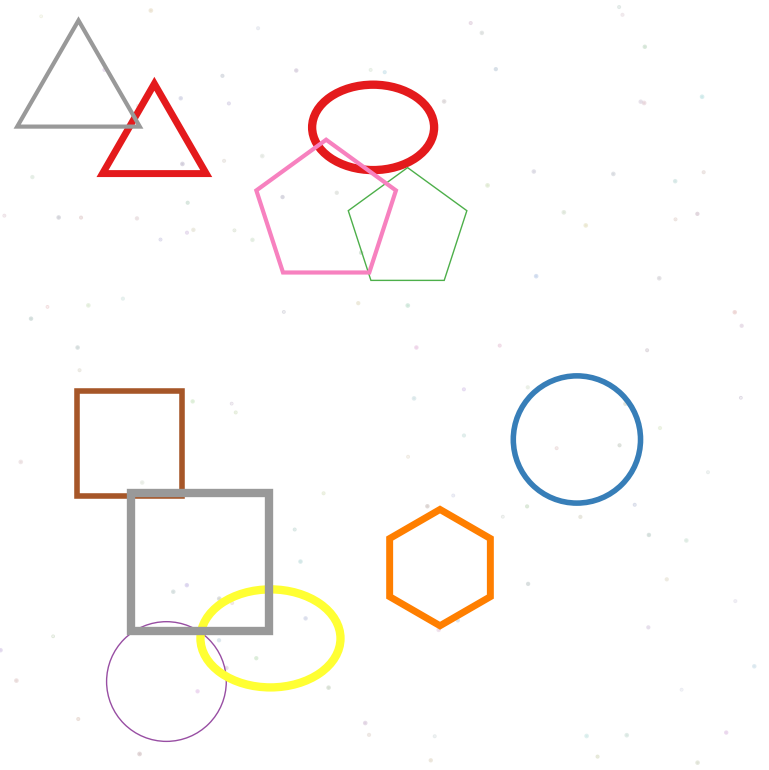[{"shape": "triangle", "thickness": 2.5, "radius": 0.39, "center": [0.2, 0.813]}, {"shape": "oval", "thickness": 3, "radius": 0.4, "center": [0.485, 0.835]}, {"shape": "circle", "thickness": 2, "radius": 0.41, "center": [0.749, 0.429]}, {"shape": "pentagon", "thickness": 0.5, "radius": 0.4, "center": [0.529, 0.701]}, {"shape": "circle", "thickness": 0.5, "radius": 0.39, "center": [0.216, 0.115]}, {"shape": "hexagon", "thickness": 2.5, "radius": 0.38, "center": [0.571, 0.263]}, {"shape": "oval", "thickness": 3, "radius": 0.45, "center": [0.351, 0.171]}, {"shape": "square", "thickness": 2, "radius": 0.34, "center": [0.168, 0.424]}, {"shape": "pentagon", "thickness": 1.5, "radius": 0.48, "center": [0.424, 0.723]}, {"shape": "square", "thickness": 3, "radius": 0.45, "center": [0.26, 0.27]}, {"shape": "triangle", "thickness": 1.5, "radius": 0.46, "center": [0.102, 0.882]}]